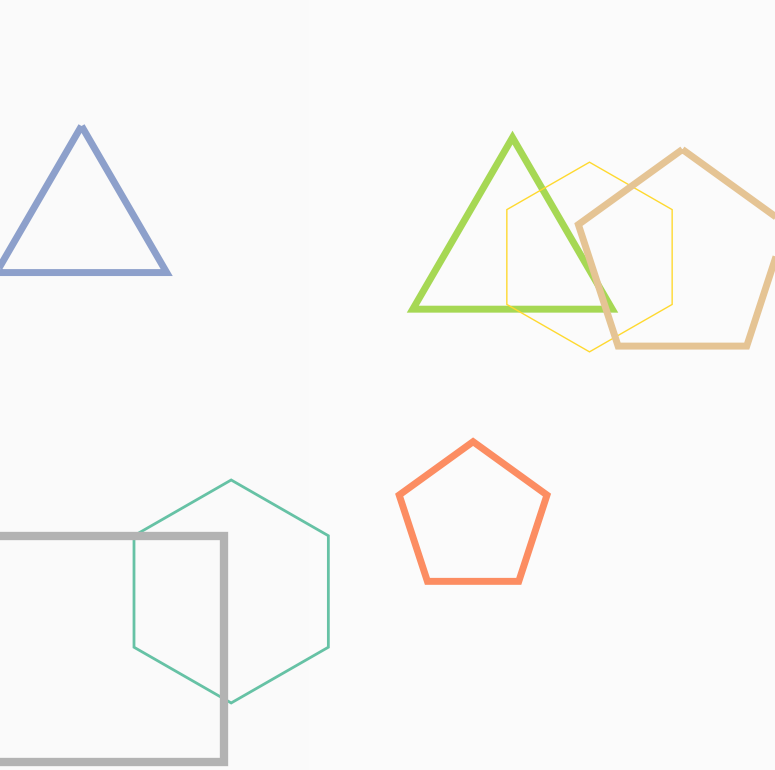[{"shape": "hexagon", "thickness": 1, "radius": 0.72, "center": [0.298, 0.232]}, {"shape": "pentagon", "thickness": 2.5, "radius": 0.5, "center": [0.61, 0.326]}, {"shape": "triangle", "thickness": 2.5, "radius": 0.63, "center": [0.105, 0.709]}, {"shape": "triangle", "thickness": 2.5, "radius": 0.74, "center": [0.661, 0.673]}, {"shape": "hexagon", "thickness": 0.5, "radius": 0.62, "center": [0.761, 0.666]}, {"shape": "pentagon", "thickness": 2.5, "radius": 0.71, "center": [0.881, 0.665]}, {"shape": "square", "thickness": 3, "radius": 0.73, "center": [0.142, 0.157]}]